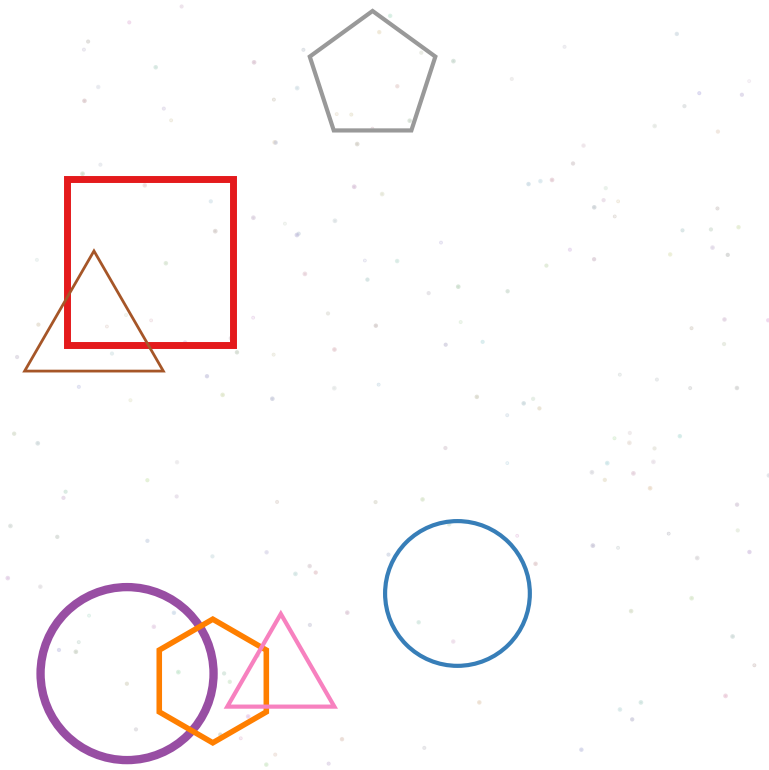[{"shape": "square", "thickness": 2.5, "radius": 0.54, "center": [0.195, 0.66]}, {"shape": "circle", "thickness": 1.5, "radius": 0.47, "center": [0.594, 0.229]}, {"shape": "circle", "thickness": 3, "radius": 0.56, "center": [0.165, 0.125]}, {"shape": "hexagon", "thickness": 2, "radius": 0.4, "center": [0.276, 0.116]}, {"shape": "triangle", "thickness": 1, "radius": 0.52, "center": [0.122, 0.57]}, {"shape": "triangle", "thickness": 1.5, "radius": 0.4, "center": [0.365, 0.122]}, {"shape": "pentagon", "thickness": 1.5, "radius": 0.43, "center": [0.484, 0.9]}]